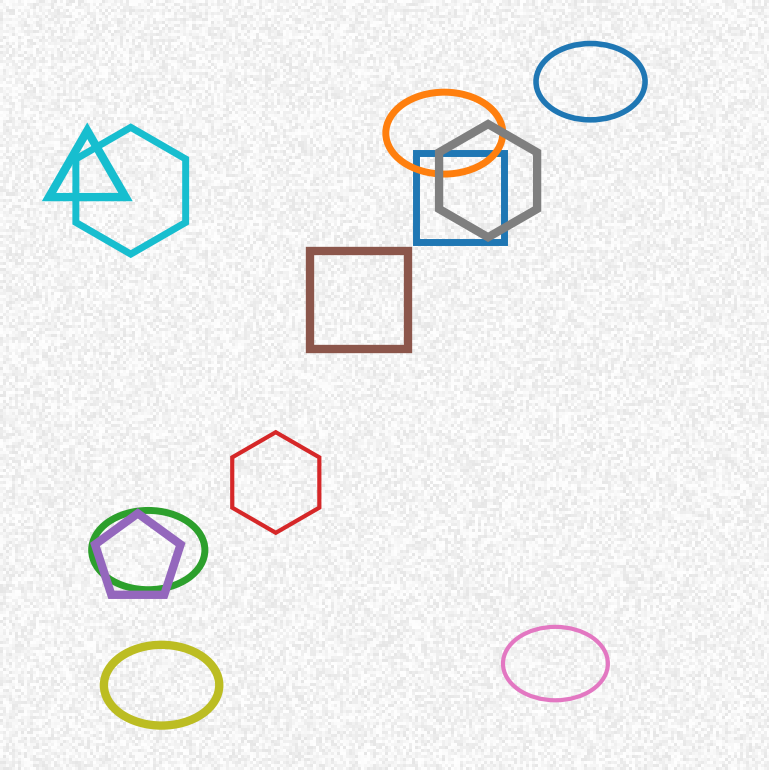[{"shape": "oval", "thickness": 2, "radius": 0.35, "center": [0.767, 0.894]}, {"shape": "square", "thickness": 2.5, "radius": 0.29, "center": [0.597, 0.743]}, {"shape": "oval", "thickness": 2.5, "radius": 0.38, "center": [0.577, 0.827]}, {"shape": "oval", "thickness": 2.5, "radius": 0.37, "center": [0.193, 0.286]}, {"shape": "hexagon", "thickness": 1.5, "radius": 0.33, "center": [0.358, 0.373]}, {"shape": "pentagon", "thickness": 3, "radius": 0.29, "center": [0.179, 0.275]}, {"shape": "square", "thickness": 3, "radius": 0.32, "center": [0.466, 0.61]}, {"shape": "oval", "thickness": 1.5, "radius": 0.34, "center": [0.721, 0.138]}, {"shape": "hexagon", "thickness": 3, "radius": 0.37, "center": [0.634, 0.765]}, {"shape": "oval", "thickness": 3, "radius": 0.37, "center": [0.21, 0.11]}, {"shape": "hexagon", "thickness": 2.5, "radius": 0.41, "center": [0.17, 0.752]}, {"shape": "triangle", "thickness": 3, "radius": 0.29, "center": [0.113, 0.773]}]